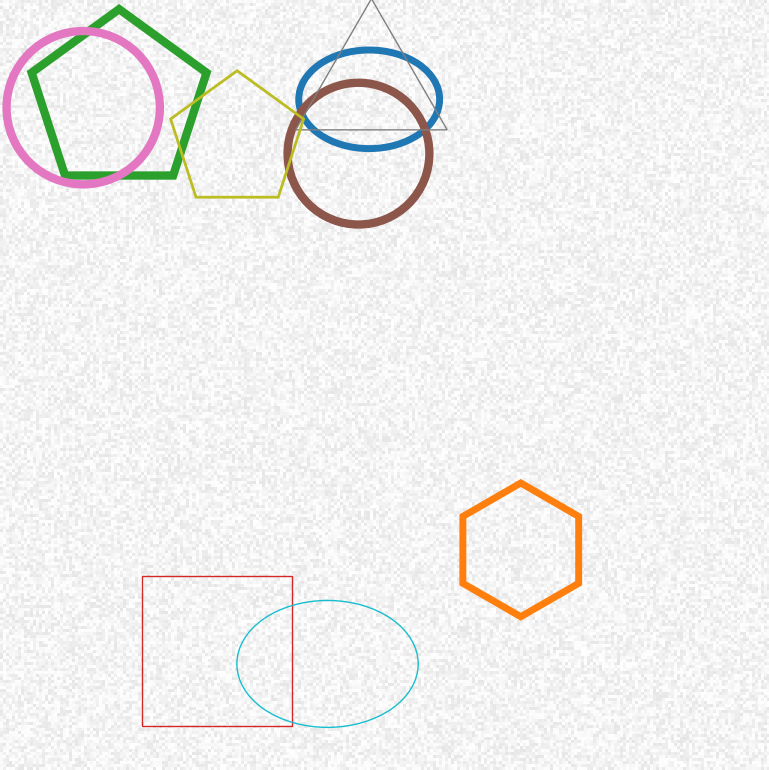[{"shape": "oval", "thickness": 2.5, "radius": 0.46, "center": [0.479, 0.871]}, {"shape": "hexagon", "thickness": 2.5, "radius": 0.43, "center": [0.676, 0.286]}, {"shape": "pentagon", "thickness": 3, "radius": 0.6, "center": [0.155, 0.869]}, {"shape": "square", "thickness": 0.5, "radius": 0.49, "center": [0.281, 0.154]}, {"shape": "circle", "thickness": 3, "radius": 0.46, "center": [0.466, 0.8]}, {"shape": "circle", "thickness": 3, "radius": 0.5, "center": [0.108, 0.86]}, {"shape": "triangle", "thickness": 0.5, "radius": 0.57, "center": [0.482, 0.888]}, {"shape": "pentagon", "thickness": 1, "radius": 0.45, "center": [0.308, 0.817]}, {"shape": "oval", "thickness": 0.5, "radius": 0.59, "center": [0.425, 0.138]}]